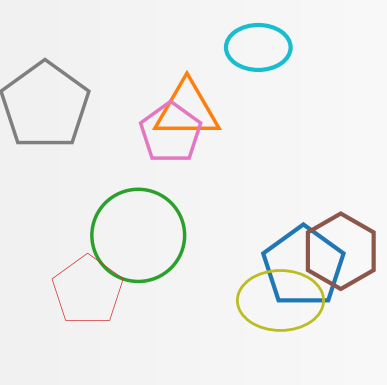[{"shape": "pentagon", "thickness": 3, "radius": 0.55, "center": [0.783, 0.308]}, {"shape": "triangle", "thickness": 2.5, "radius": 0.48, "center": [0.482, 0.715]}, {"shape": "circle", "thickness": 2.5, "radius": 0.6, "center": [0.357, 0.389]}, {"shape": "pentagon", "thickness": 0.5, "radius": 0.48, "center": [0.226, 0.246]}, {"shape": "hexagon", "thickness": 3, "radius": 0.49, "center": [0.879, 0.347]}, {"shape": "pentagon", "thickness": 2.5, "radius": 0.41, "center": [0.44, 0.655]}, {"shape": "pentagon", "thickness": 2.5, "radius": 0.6, "center": [0.116, 0.726]}, {"shape": "oval", "thickness": 2, "radius": 0.56, "center": [0.724, 0.22]}, {"shape": "oval", "thickness": 3, "radius": 0.42, "center": [0.667, 0.877]}]